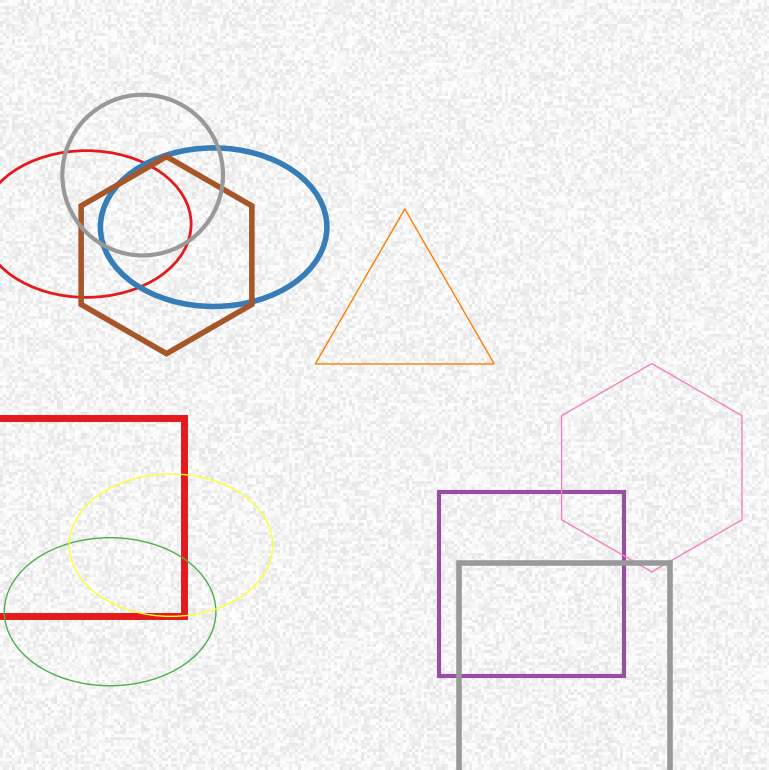[{"shape": "oval", "thickness": 1, "radius": 0.68, "center": [0.112, 0.709]}, {"shape": "square", "thickness": 2.5, "radius": 0.64, "center": [0.11, 0.329]}, {"shape": "oval", "thickness": 2, "radius": 0.74, "center": [0.277, 0.705]}, {"shape": "oval", "thickness": 0.5, "radius": 0.69, "center": [0.143, 0.206]}, {"shape": "square", "thickness": 1.5, "radius": 0.6, "center": [0.691, 0.242]}, {"shape": "triangle", "thickness": 0.5, "radius": 0.67, "center": [0.526, 0.594]}, {"shape": "oval", "thickness": 0.5, "radius": 0.66, "center": [0.222, 0.292]}, {"shape": "hexagon", "thickness": 2, "radius": 0.64, "center": [0.216, 0.669]}, {"shape": "hexagon", "thickness": 0.5, "radius": 0.68, "center": [0.846, 0.393]}, {"shape": "square", "thickness": 2, "radius": 0.69, "center": [0.733, 0.131]}, {"shape": "circle", "thickness": 1.5, "radius": 0.52, "center": [0.185, 0.773]}]